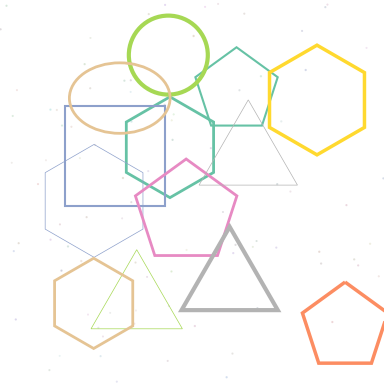[{"shape": "pentagon", "thickness": 1.5, "radius": 0.56, "center": [0.614, 0.765]}, {"shape": "hexagon", "thickness": 2, "radius": 0.65, "center": [0.441, 0.618]}, {"shape": "pentagon", "thickness": 2.5, "radius": 0.58, "center": [0.896, 0.151]}, {"shape": "square", "thickness": 1.5, "radius": 0.65, "center": [0.298, 0.594]}, {"shape": "hexagon", "thickness": 0.5, "radius": 0.73, "center": [0.244, 0.478]}, {"shape": "pentagon", "thickness": 2, "radius": 0.69, "center": [0.484, 0.448]}, {"shape": "triangle", "thickness": 0.5, "radius": 0.68, "center": [0.355, 0.214]}, {"shape": "circle", "thickness": 3, "radius": 0.51, "center": [0.437, 0.857]}, {"shape": "hexagon", "thickness": 2.5, "radius": 0.71, "center": [0.823, 0.74]}, {"shape": "oval", "thickness": 2, "radius": 0.65, "center": [0.311, 0.745]}, {"shape": "hexagon", "thickness": 2, "radius": 0.59, "center": [0.243, 0.212]}, {"shape": "triangle", "thickness": 3, "radius": 0.72, "center": [0.597, 0.267]}, {"shape": "triangle", "thickness": 0.5, "radius": 0.74, "center": [0.645, 0.593]}]